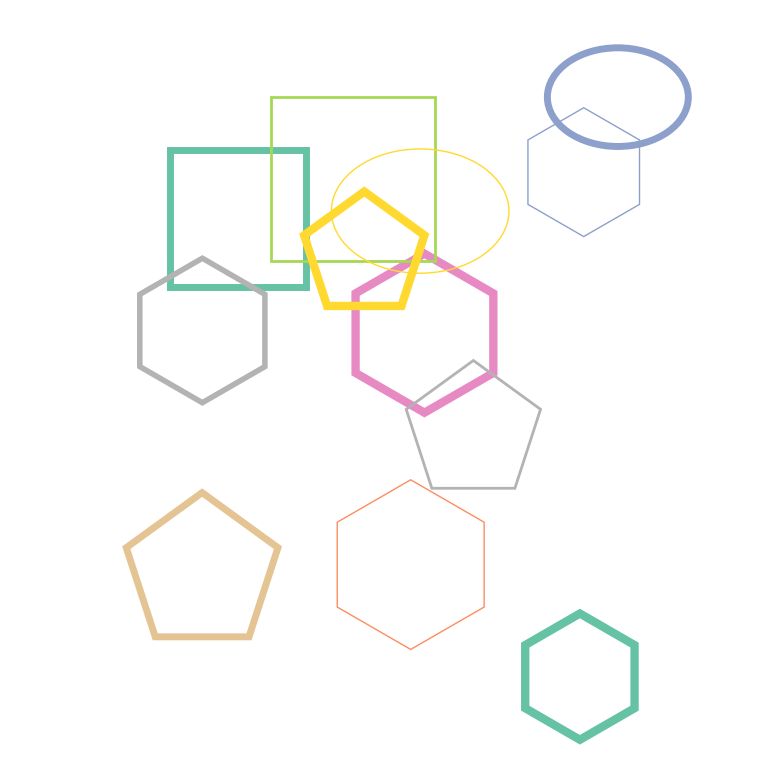[{"shape": "square", "thickness": 2.5, "radius": 0.44, "center": [0.309, 0.716]}, {"shape": "hexagon", "thickness": 3, "radius": 0.41, "center": [0.753, 0.121]}, {"shape": "hexagon", "thickness": 0.5, "radius": 0.55, "center": [0.533, 0.267]}, {"shape": "hexagon", "thickness": 0.5, "radius": 0.42, "center": [0.758, 0.776]}, {"shape": "oval", "thickness": 2.5, "radius": 0.46, "center": [0.802, 0.874]}, {"shape": "hexagon", "thickness": 3, "radius": 0.52, "center": [0.551, 0.567]}, {"shape": "square", "thickness": 1, "radius": 0.53, "center": [0.458, 0.767]}, {"shape": "pentagon", "thickness": 3, "radius": 0.41, "center": [0.473, 0.669]}, {"shape": "oval", "thickness": 0.5, "radius": 0.58, "center": [0.546, 0.726]}, {"shape": "pentagon", "thickness": 2.5, "radius": 0.52, "center": [0.262, 0.257]}, {"shape": "pentagon", "thickness": 1, "radius": 0.46, "center": [0.615, 0.44]}, {"shape": "hexagon", "thickness": 2, "radius": 0.47, "center": [0.263, 0.571]}]